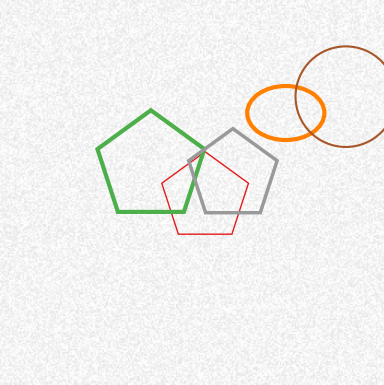[{"shape": "pentagon", "thickness": 1, "radius": 0.59, "center": [0.533, 0.488]}, {"shape": "pentagon", "thickness": 3, "radius": 0.73, "center": [0.392, 0.568]}, {"shape": "oval", "thickness": 3, "radius": 0.5, "center": [0.742, 0.706]}, {"shape": "circle", "thickness": 1.5, "radius": 0.65, "center": [0.898, 0.749]}, {"shape": "pentagon", "thickness": 2.5, "radius": 0.6, "center": [0.605, 0.545]}]